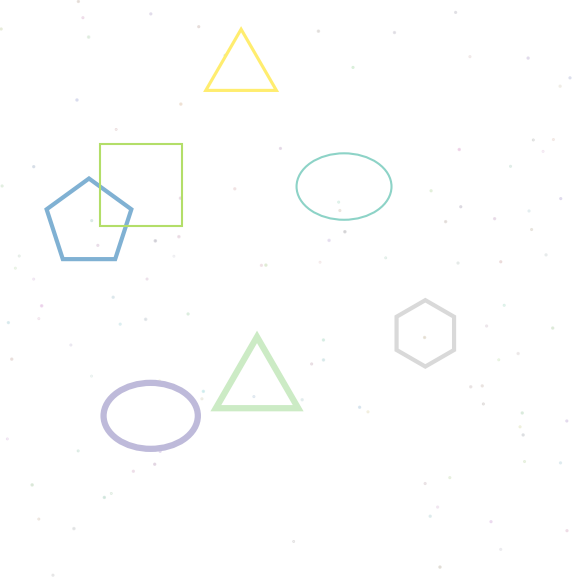[{"shape": "oval", "thickness": 1, "radius": 0.41, "center": [0.596, 0.676]}, {"shape": "oval", "thickness": 3, "radius": 0.41, "center": [0.261, 0.279]}, {"shape": "pentagon", "thickness": 2, "radius": 0.39, "center": [0.154, 0.613]}, {"shape": "square", "thickness": 1, "radius": 0.35, "center": [0.244, 0.679]}, {"shape": "hexagon", "thickness": 2, "radius": 0.29, "center": [0.736, 0.422]}, {"shape": "triangle", "thickness": 3, "radius": 0.41, "center": [0.445, 0.333]}, {"shape": "triangle", "thickness": 1.5, "radius": 0.35, "center": [0.417, 0.878]}]